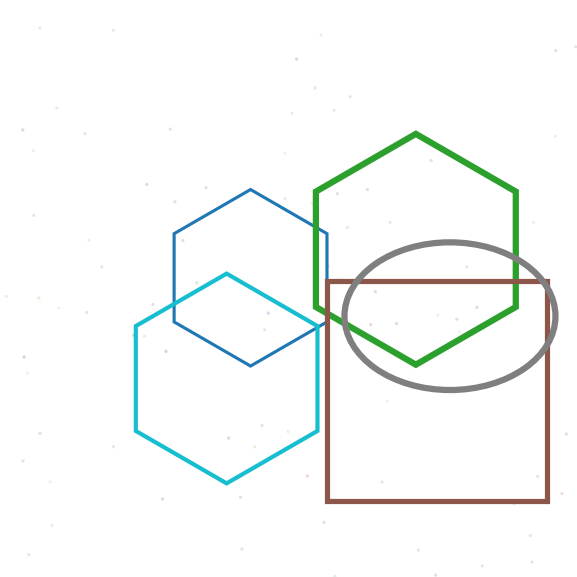[{"shape": "hexagon", "thickness": 1.5, "radius": 0.76, "center": [0.434, 0.518]}, {"shape": "hexagon", "thickness": 3, "radius": 1.0, "center": [0.72, 0.567]}, {"shape": "square", "thickness": 2.5, "radius": 0.95, "center": [0.757, 0.322]}, {"shape": "oval", "thickness": 3, "radius": 0.91, "center": [0.779, 0.452]}, {"shape": "hexagon", "thickness": 2, "radius": 0.91, "center": [0.392, 0.344]}]